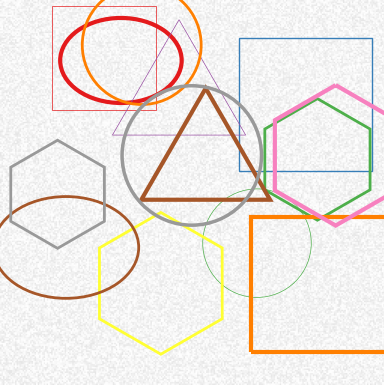[{"shape": "oval", "thickness": 3, "radius": 0.79, "center": [0.314, 0.843]}, {"shape": "square", "thickness": 0.5, "radius": 0.68, "center": [0.27, 0.849]}, {"shape": "square", "thickness": 1, "radius": 0.86, "center": [0.794, 0.728]}, {"shape": "hexagon", "thickness": 2, "radius": 0.79, "center": [0.825, 0.586]}, {"shape": "circle", "thickness": 0.5, "radius": 0.7, "center": [0.668, 0.368]}, {"shape": "triangle", "thickness": 0.5, "radius": 1.0, "center": [0.465, 0.749]}, {"shape": "circle", "thickness": 2, "radius": 0.77, "center": [0.368, 0.883]}, {"shape": "square", "thickness": 3, "radius": 0.87, "center": [0.828, 0.261]}, {"shape": "hexagon", "thickness": 2, "radius": 0.92, "center": [0.418, 0.264]}, {"shape": "triangle", "thickness": 3, "radius": 0.97, "center": [0.534, 0.578]}, {"shape": "oval", "thickness": 2, "radius": 0.94, "center": [0.171, 0.357]}, {"shape": "hexagon", "thickness": 3, "radius": 0.91, "center": [0.872, 0.597]}, {"shape": "hexagon", "thickness": 2, "radius": 0.7, "center": [0.15, 0.495]}, {"shape": "circle", "thickness": 2.5, "radius": 0.91, "center": [0.498, 0.596]}]